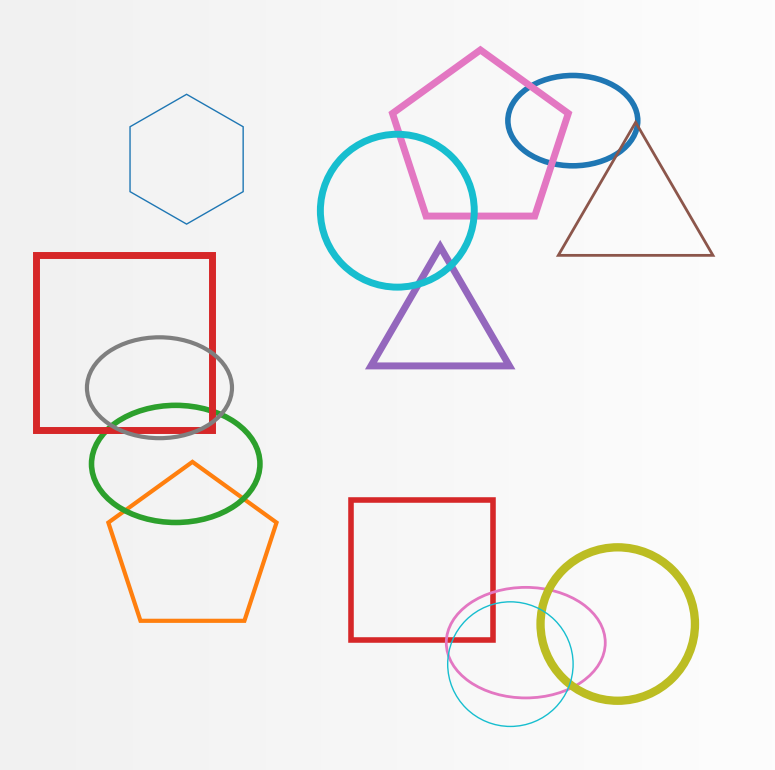[{"shape": "oval", "thickness": 2, "radius": 0.42, "center": [0.739, 0.843]}, {"shape": "hexagon", "thickness": 0.5, "radius": 0.42, "center": [0.241, 0.793]}, {"shape": "pentagon", "thickness": 1.5, "radius": 0.57, "center": [0.248, 0.286]}, {"shape": "oval", "thickness": 2, "radius": 0.54, "center": [0.227, 0.398]}, {"shape": "square", "thickness": 2.5, "radius": 0.57, "center": [0.16, 0.555]}, {"shape": "square", "thickness": 2, "radius": 0.46, "center": [0.544, 0.26]}, {"shape": "triangle", "thickness": 2.5, "radius": 0.52, "center": [0.568, 0.576]}, {"shape": "triangle", "thickness": 1, "radius": 0.58, "center": [0.82, 0.726]}, {"shape": "oval", "thickness": 1, "radius": 0.51, "center": [0.678, 0.165]}, {"shape": "pentagon", "thickness": 2.5, "radius": 0.6, "center": [0.62, 0.816]}, {"shape": "oval", "thickness": 1.5, "radius": 0.47, "center": [0.206, 0.496]}, {"shape": "circle", "thickness": 3, "radius": 0.5, "center": [0.797, 0.19]}, {"shape": "circle", "thickness": 0.5, "radius": 0.4, "center": [0.659, 0.137]}, {"shape": "circle", "thickness": 2.5, "radius": 0.5, "center": [0.513, 0.726]}]